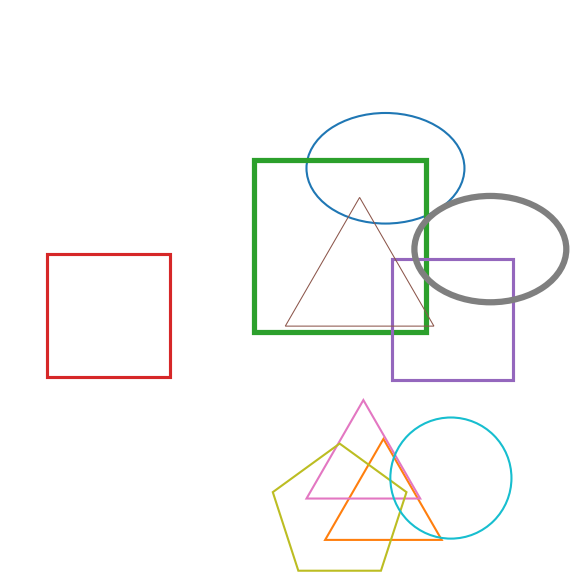[{"shape": "oval", "thickness": 1, "radius": 0.68, "center": [0.667, 0.708]}, {"shape": "triangle", "thickness": 1, "radius": 0.58, "center": [0.664, 0.123]}, {"shape": "square", "thickness": 2.5, "radius": 0.74, "center": [0.588, 0.573]}, {"shape": "square", "thickness": 1.5, "radius": 0.53, "center": [0.187, 0.453]}, {"shape": "square", "thickness": 1.5, "radius": 0.52, "center": [0.784, 0.446]}, {"shape": "triangle", "thickness": 0.5, "radius": 0.74, "center": [0.623, 0.509]}, {"shape": "triangle", "thickness": 1, "radius": 0.57, "center": [0.629, 0.193]}, {"shape": "oval", "thickness": 3, "radius": 0.66, "center": [0.849, 0.568]}, {"shape": "pentagon", "thickness": 1, "radius": 0.61, "center": [0.588, 0.109]}, {"shape": "circle", "thickness": 1, "radius": 0.52, "center": [0.781, 0.171]}]